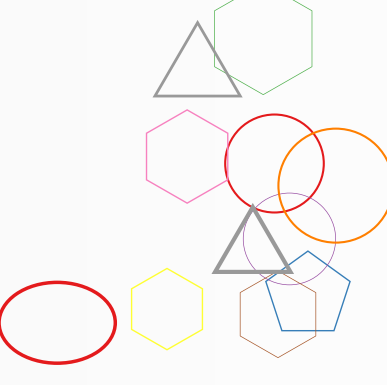[{"shape": "oval", "thickness": 2.5, "radius": 0.75, "center": [0.148, 0.162]}, {"shape": "circle", "thickness": 1.5, "radius": 0.64, "center": [0.708, 0.575]}, {"shape": "pentagon", "thickness": 1, "radius": 0.57, "center": [0.795, 0.234]}, {"shape": "hexagon", "thickness": 0.5, "radius": 0.73, "center": [0.679, 0.899]}, {"shape": "circle", "thickness": 0.5, "radius": 0.6, "center": [0.747, 0.379]}, {"shape": "circle", "thickness": 1.5, "radius": 0.74, "center": [0.867, 0.518]}, {"shape": "hexagon", "thickness": 1, "radius": 0.53, "center": [0.431, 0.197]}, {"shape": "hexagon", "thickness": 0.5, "radius": 0.56, "center": [0.717, 0.184]}, {"shape": "hexagon", "thickness": 1, "radius": 0.61, "center": [0.483, 0.593]}, {"shape": "triangle", "thickness": 3, "radius": 0.56, "center": [0.652, 0.35]}, {"shape": "triangle", "thickness": 2, "radius": 0.64, "center": [0.51, 0.814]}]